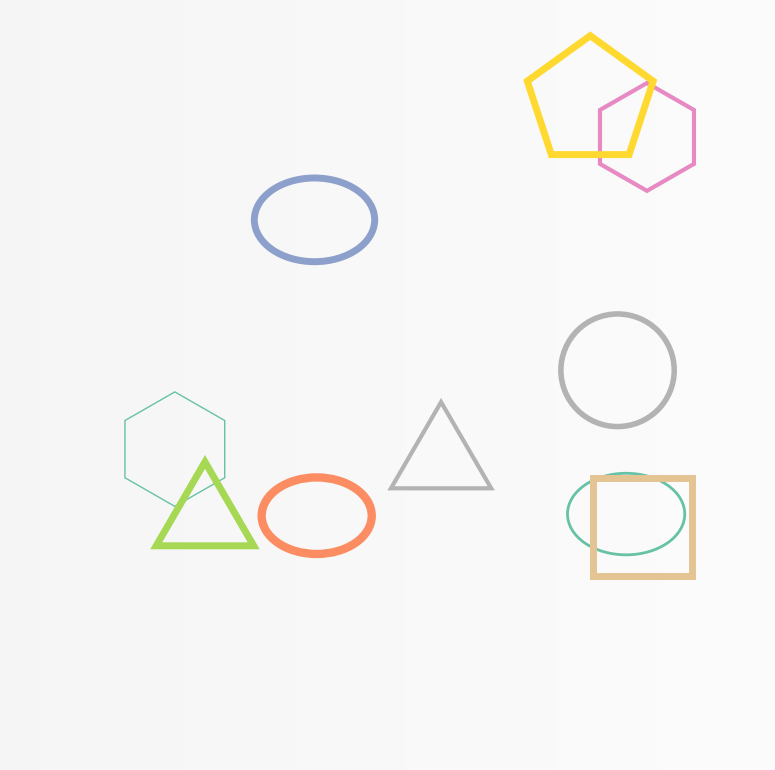[{"shape": "hexagon", "thickness": 0.5, "radius": 0.37, "center": [0.226, 0.417]}, {"shape": "oval", "thickness": 1, "radius": 0.38, "center": [0.808, 0.332]}, {"shape": "oval", "thickness": 3, "radius": 0.36, "center": [0.409, 0.33]}, {"shape": "oval", "thickness": 2.5, "radius": 0.39, "center": [0.406, 0.715]}, {"shape": "hexagon", "thickness": 1.5, "radius": 0.35, "center": [0.835, 0.822]}, {"shape": "triangle", "thickness": 2.5, "radius": 0.36, "center": [0.264, 0.327]}, {"shape": "pentagon", "thickness": 2.5, "radius": 0.43, "center": [0.762, 0.868]}, {"shape": "square", "thickness": 2.5, "radius": 0.32, "center": [0.829, 0.315]}, {"shape": "triangle", "thickness": 1.5, "radius": 0.37, "center": [0.569, 0.403]}, {"shape": "circle", "thickness": 2, "radius": 0.37, "center": [0.797, 0.519]}]